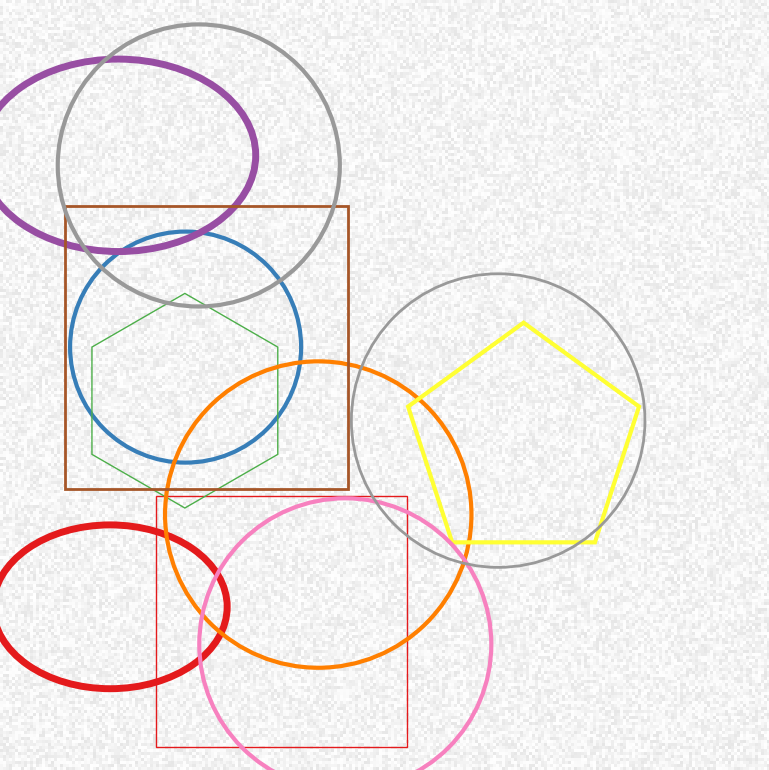[{"shape": "oval", "thickness": 2.5, "radius": 0.76, "center": [0.143, 0.212]}, {"shape": "square", "thickness": 0.5, "radius": 0.82, "center": [0.366, 0.193]}, {"shape": "circle", "thickness": 1.5, "radius": 0.75, "center": [0.241, 0.549]}, {"shape": "hexagon", "thickness": 0.5, "radius": 0.7, "center": [0.24, 0.48]}, {"shape": "oval", "thickness": 2.5, "radius": 0.89, "center": [0.154, 0.798]}, {"shape": "circle", "thickness": 1.5, "radius": 0.99, "center": [0.413, 0.332]}, {"shape": "pentagon", "thickness": 1.5, "radius": 0.79, "center": [0.68, 0.423]}, {"shape": "square", "thickness": 1, "radius": 0.92, "center": [0.268, 0.549]}, {"shape": "circle", "thickness": 1.5, "radius": 0.95, "center": [0.448, 0.163]}, {"shape": "circle", "thickness": 1.5, "radius": 0.92, "center": [0.258, 0.785]}, {"shape": "circle", "thickness": 1, "radius": 0.95, "center": [0.647, 0.454]}]